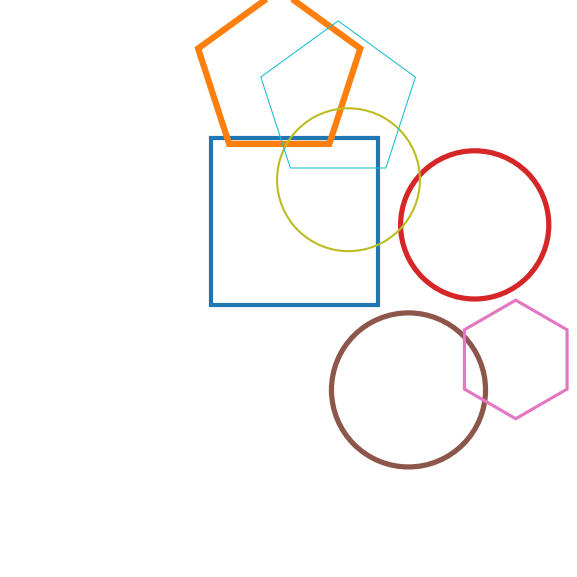[{"shape": "square", "thickness": 2, "radius": 0.73, "center": [0.51, 0.616]}, {"shape": "pentagon", "thickness": 3, "radius": 0.74, "center": [0.484, 0.869]}, {"shape": "circle", "thickness": 2.5, "radius": 0.64, "center": [0.822, 0.61]}, {"shape": "circle", "thickness": 2.5, "radius": 0.67, "center": [0.707, 0.324]}, {"shape": "hexagon", "thickness": 1.5, "radius": 0.51, "center": [0.893, 0.377]}, {"shape": "circle", "thickness": 1, "radius": 0.62, "center": [0.603, 0.688]}, {"shape": "pentagon", "thickness": 0.5, "radius": 0.7, "center": [0.585, 0.822]}]